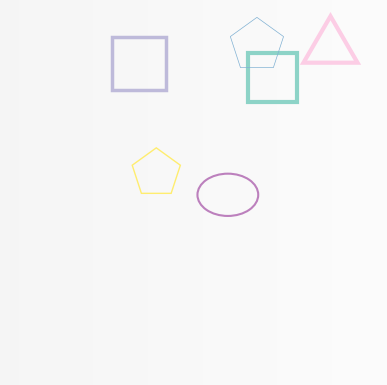[{"shape": "square", "thickness": 3, "radius": 0.32, "center": [0.703, 0.799]}, {"shape": "square", "thickness": 2.5, "radius": 0.35, "center": [0.359, 0.835]}, {"shape": "pentagon", "thickness": 0.5, "radius": 0.36, "center": [0.663, 0.883]}, {"shape": "triangle", "thickness": 3, "radius": 0.4, "center": [0.853, 0.877]}, {"shape": "oval", "thickness": 1.5, "radius": 0.39, "center": [0.588, 0.494]}, {"shape": "pentagon", "thickness": 1, "radius": 0.33, "center": [0.403, 0.551]}]